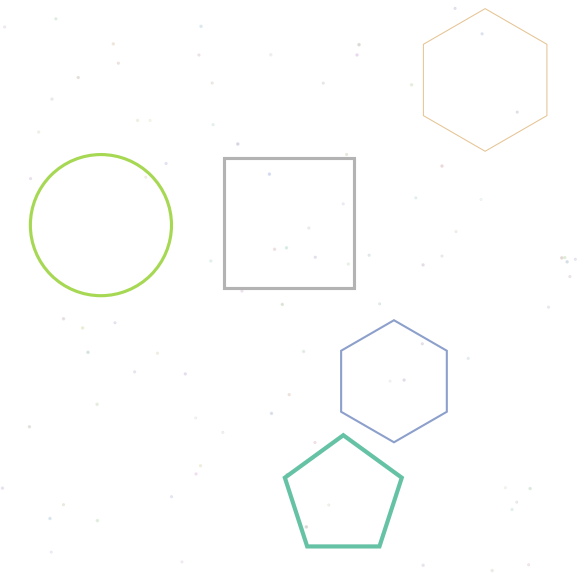[{"shape": "pentagon", "thickness": 2, "radius": 0.53, "center": [0.594, 0.139]}, {"shape": "hexagon", "thickness": 1, "radius": 0.53, "center": [0.682, 0.339]}, {"shape": "circle", "thickness": 1.5, "radius": 0.61, "center": [0.175, 0.609]}, {"shape": "hexagon", "thickness": 0.5, "radius": 0.62, "center": [0.84, 0.861]}, {"shape": "square", "thickness": 1.5, "radius": 0.56, "center": [0.501, 0.613]}]